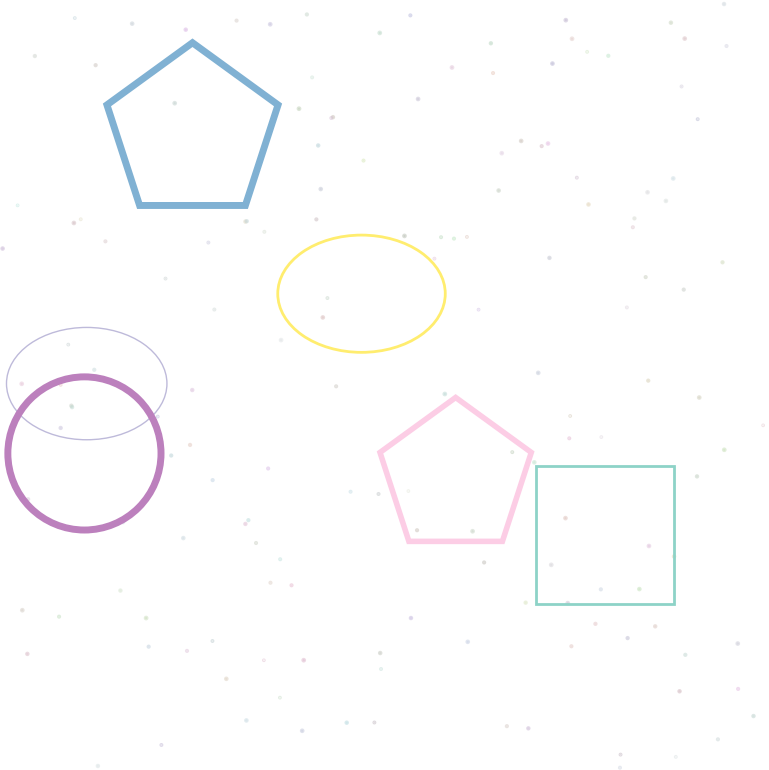[{"shape": "square", "thickness": 1, "radius": 0.45, "center": [0.786, 0.305]}, {"shape": "oval", "thickness": 0.5, "radius": 0.52, "center": [0.113, 0.502]}, {"shape": "pentagon", "thickness": 2.5, "radius": 0.58, "center": [0.25, 0.828]}, {"shape": "pentagon", "thickness": 2, "radius": 0.52, "center": [0.592, 0.38]}, {"shape": "circle", "thickness": 2.5, "radius": 0.5, "center": [0.11, 0.411]}, {"shape": "oval", "thickness": 1, "radius": 0.54, "center": [0.469, 0.619]}]